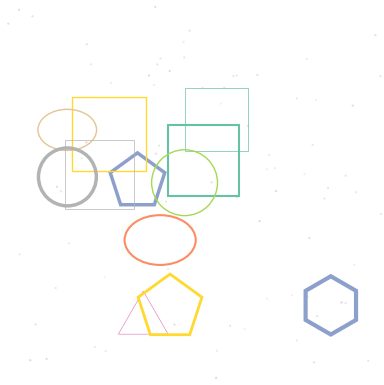[{"shape": "square", "thickness": 0.5, "radius": 0.41, "center": [0.561, 0.69]}, {"shape": "square", "thickness": 1.5, "radius": 0.46, "center": [0.528, 0.583]}, {"shape": "oval", "thickness": 1.5, "radius": 0.46, "center": [0.416, 0.376]}, {"shape": "hexagon", "thickness": 3, "radius": 0.38, "center": [0.859, 0.207]}, {"shape": "pentagon", "thickness": 2.5, "radius": 0.37, "center": [0.357, 0.528]}, {"shape": "triangle", "thickness": 0.5, "radius": 0.37, "center": [0.372, 0.169]}, {"shape": "circle", "thickness": 1, "radius": 0.43, "center": [0.479, 0.525]}, {"shape": "pentagon", "thickness": 2, "radius": 0.44, "center": [0.442, 0.201]}, {"shape": "square", "thickness": 1, "radius": 0.48, "center": [0.282, 0.652]}, {"shape": "oval", "thickness": 1, "radius": 0.38, "center": [0.175, 0.663]}, {"shape": "square", "thickness": 0.5, "radius": 0.45, "center": [0.258, 0.546]}, {"shape": "circle", "thickness": 2.5, "radius": 0.38, "center": [0.175, 0.54]}]